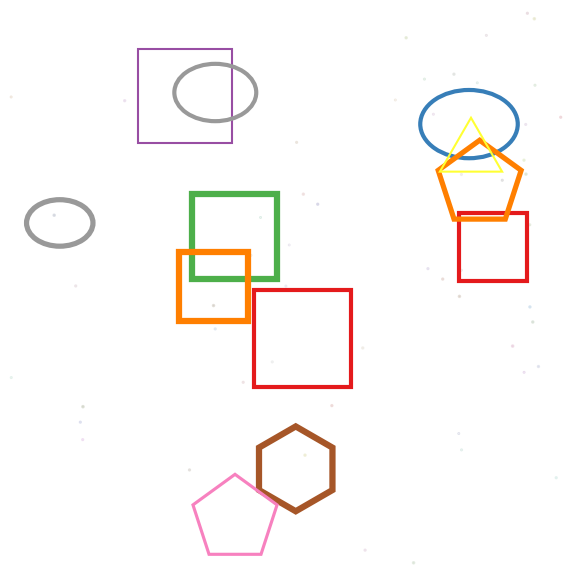[{"shape": "square", "thickness": 2, "radius": 0.29, "center": [0.853, 0.571]}, {"shape": "square", "thickness": 2, "radius": 0.42, "center": [0.524, 0.414]}, {"shape": "oval", "thickness": 2, "radius": 0.42, "center": [0.812, 0.784]}, {"shape": "square", "thickness": 3, "radius": 0.37, "center": [0.406, 0.589]}, {"shape": "square", "thickness": 1, "radius": 0.4, "center": [0.32, 0.833]}, {"shape": "pentagon", "thickness": 2.5, "radius": 0.38, "center": [0.831, 0.681]}, {"shape": "square", "thickness": 3, "radius": 0.3, "center": [0.369, 0.504]}, {"shape": "triangle", "thickness": 1, "radius": 0.31, "center": [0.816, 0.733]}, {"shape": "hexagon", "thickness": 3, "radius": 0.37, "center": [0.512, 0.187]}, {"shape": "pentagon", "thickness": 1.5, "radius": 0.38, "center": [0.407, 0.101]}, {"shape": "oval", "thickness": 2.5, "radius": 0.29, "center": [0.103, 0.613]}, {"shape": "oval", "thickness": 2, "radius": 0.35, "center": [0.373, 0.839]}]